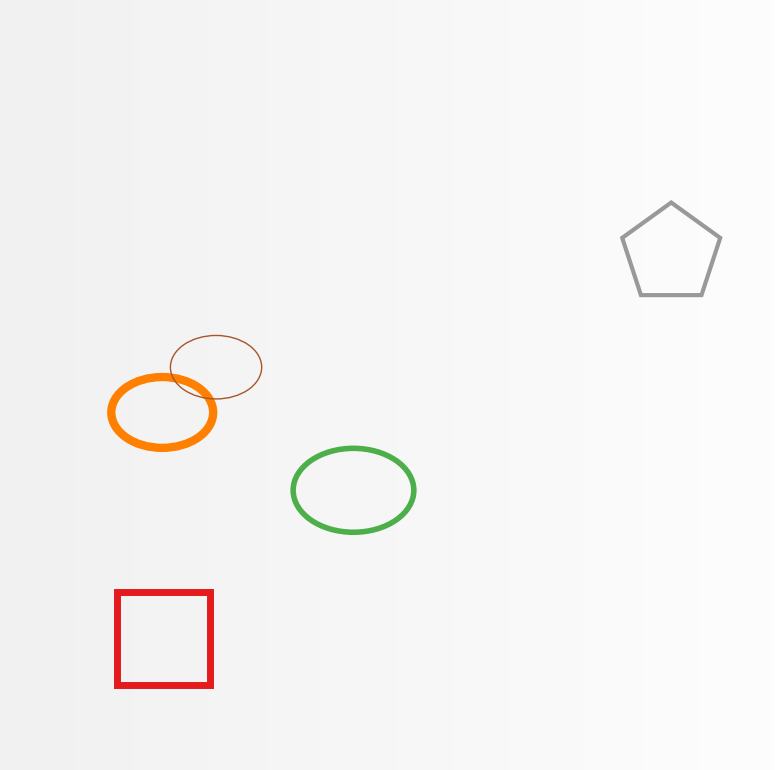[{"shape": "square", "thickness": 2.5, "radius": 0.3, "center": [0.211, 0.171]}, {"shape": "oval", "thickness": 2, "radius": 0.39, "center": [0.456, 0.363]}, {"shape": "oval", "thickness": 3, "radius": 0.33, "center": [0.209, 0.464]}, {"shape": "oval", "thickness": 0.5, "radius": 0.29, "center": [0.279, 0.523]}, {"shape": "pentagon", "thickness": 1.5, "radius": 0.33, "center": [0.866, 0.671]}]